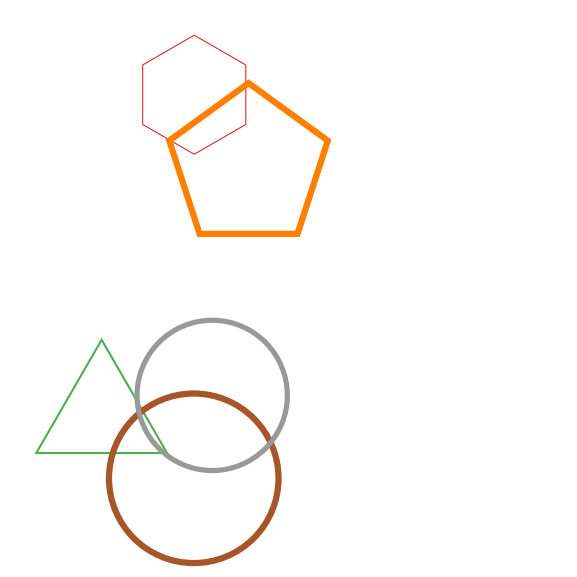[{"shape": "hexagon", "thickness": 0.5, "radius": 0.52, "center": [0.336, 0.835]}, {"shape": "triangle", "thickness": 1, "radius": 0.65, "center": [0.176, 0.28]}, {"shape": "pentagon", "thickness": 3, "radius": 0.72, "center": [0.43, 0.711]}, {"shape": "circle", "thickness": 3, "radius": 0.73, "center": [0.336, 0.171]}, {"shape": "circle", "thickness": 2.5, "radius": 0.65, "center": [0.367, 0.314]}]